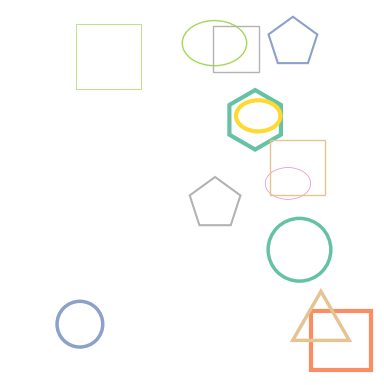[{"shape": "hexagon", "thickness": 3, "radius": 0.39, "center": [0.663, 0.689]}, {"shape": "circle", "thickness": 2.5, "radius": 0.41, "center": [0.778, 0.351]}, {"shape": "square", "thickness": 3, "radius": 0.39, "center": [0.886, 0.115]}, {"shape": "circle", "thickness": 2.5, "radius": 0.3, "center": [0.207, 0.158]}, {"shape": "pentagon", "thickness": 1.5, "radius": 0.33, "center": [0.761, 0.89]}, {"shape": "oval", "thickness": 0.5, "radius": 0.29, "center": [0.748, 0.523]}, {"shape": "square", "thickness": 0.5, "radius": 0.42, "center": [0.282, 0.854]}, {"shape": "oval", "thickness": 1, "radius": 0.42, "center": [0.557, 0.888]}, {"shape": "oval", "thickness": 3, "radius": 0.29, "center": [0.671, 0.699]}, {"shape": "triangle", "thickness": 2.5, "radius": 0.42, "center": [0.834, 0.158]}, {"shape": "square", "thickness": 1, "radius": 0.35, "center": [0.773, 0.565]}, {"shape": "pentagon", "thickness": 1.5, "radius": 0.35, "center": [0.559, 0.471]}, {"shape": "square", "thickness": 1, "radius": 0.3, "center": [0.613, 0.872]}]